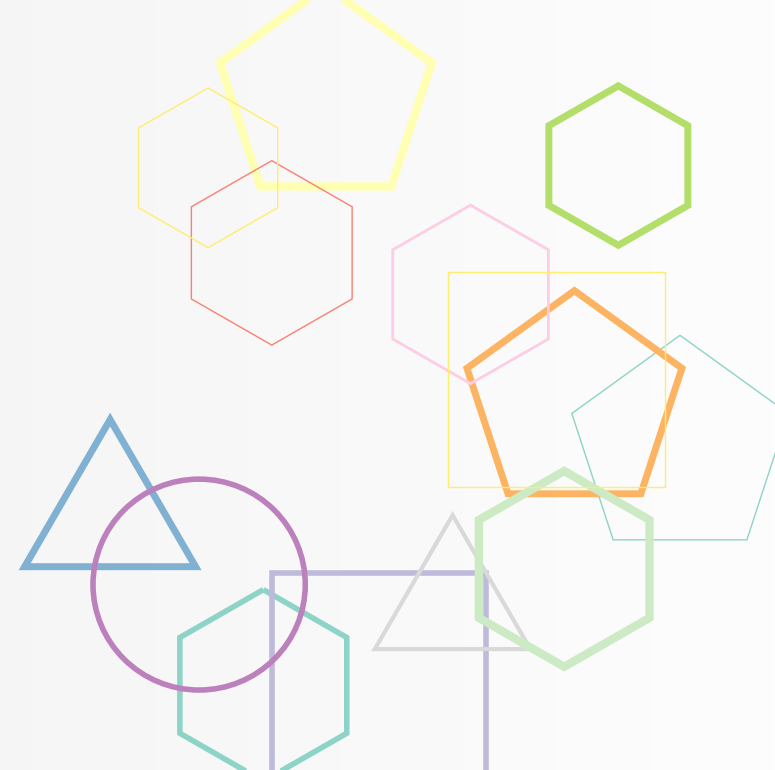[{"shape": "pentagon", "thickness": 0.5, "radius": 0.73, "center": [0.877, 0.418]}, {"shape": "hexagon", "thickness": 2, "radius": 0.62, "center": [0.34, 0.11]}, {"shape": "pentagon", "thickness": 3, "radius": 0.72, "center": [0.42, 0.874]}, {"shape": "square", "thickness": 2, "radius": 0.69, "center": [0.488, 0.118]}, {"shape": "hexagon", "thickness": 0.5, "radius": 0.6, "center": [0.351, 0.672]}, {"shape": "triangle", "thickness": 2.5, "radius": 0.64, "center": [0.142, 0.328]}, {"shape": "pentagon", "thickness": 2.5, "radius": 0.73, "center": [0.741, 0.477]}, {"shape": "hexagon", "thickness": 2.5, "radius": 0.52, "center": [0.798, 0.785]}, {"shape": "hexagon", "thickness": 1, "radius": 0.58, "center": [0.607, 0.618]}, {"shape": "triangle", "thickness": 1.5, "radius": 0.58, "center": [0.584, 0.215]}, {"shape": "circle", "thickness": 2, "radius": 0.68, "center": [0.257, 0.241]}, {"shape": "hexagon", "thickness": 3, "radius": 0.64, "center": [0.728, 0.261]}, {"shape": "hexagon", "thickness": 0.5, "radius": 0.52, "center": [0.269, 0.782]}, {"shape": "square", "thickness": 0.5, "radius": 0.7, "center": [0.718, 0.507]}]